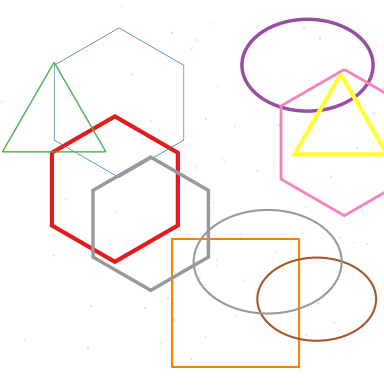[{"shape": "hexagon", "thickness": 3, "radius": 0.94, "center": [0.298, 0.509]}, {"shape": "hexagon", "thickness": 0.5, "radius": 0.97, "center": [0.309, 0.733]}, {"shape": "triangle", "thickness": 1, "radius": 0.78, "center": [0.141, 0.683]}, {"shape": "oval", "thickness": 2.5, "radius": 0.85, "center": [0.799, 0.831]}, {"shape": "square", "thickness": 1.5, "radius": 0.83, "center": [0.612, 0.214]}, {"shape": "triangle", "thickness": 3, "radius": 0.69, "center": [0.885, 0.669]}, {"shape": "oval", "thickness": 1.5, "radius": 0.77, "center": [0.823, 0.223]}, {"shape": "hexagon", "thickness": 2, "radius": 0.95, "center": [0.894, 0.63]}, {"shape": "hexagon", "thickness": 2.5, "radius": 0.87, "center": [0.391, 0.419]}, {"shape": "oval", "thickness": 1.5, "radius": 0.96, "center": [0.695, 0.32]}]